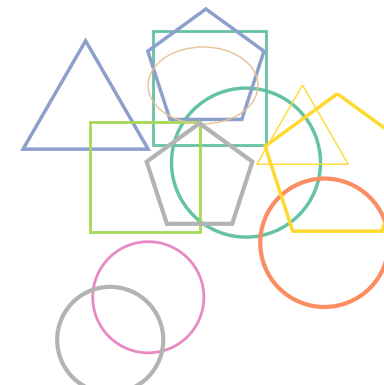[{"shape": "circle", "thickness": 2.5, "radius": 0.97, "center": [0.639, 0.578]}, {"shape": "square", "thickness": 2, "radius": 0.74, "center": [0.544, 0.772]}, {"shape": "circle", "thickness": 3, "radius": 0.83, "center": [0.843, 0.369]}, {"shape": "triangle", "thickness": 2.5, "radius": 0.94, "center": [0.222, 0.706]}, {"shape": "pentagon", "thickness": 2.5, "radius": 0.79, "center": [0.535, 0.818]}, {"shape": "circle", "thickness": 2, "radius": 0.72, "center": [0.385, 0.228]}, {"shape": "square", "thickness": 2, "radius": 0.72, "center": [0.377, 0.541]}, {"shape": "triangle", "thickness": 1, "radius": 0.69, "center": [0.786, 0.642]}, {"shape": "pentagon", "thickness": 2.5, "radius": 0.99, "center": [0.876, 0.559]}, {"shape": "oval", "thickness": 1, "radius": 0.71, "center": [0.527, 0.778]}, {"shape": "circle", "thickness": 3, "radius": 0.69, "center": [0.286, 0.117]}, {"shape": "pentagon", "thickness": 3, "radius": 0.72, "center": [0.518, 0.535]}]